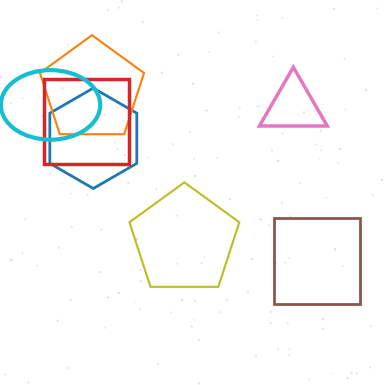[{"shape": "hexagon", "thickness": 2, "radius": 0.65, "center": [0.242, 0.641]}, {"shape": "pentagon", "thickness": 1.5, "radius": 0.71, "center": [0.239, 0.766]}, {"shape": "square", "thickness": 2.5, "radius": 0.55, "center": [0.224, 0.685]}, {"shape": "square", "thickness": 2, "radius": 0.56, "center": [0.823, 0.322]}, {"shape": "triangle", "thickness": 2.5, "radius": 0.51, "center": [0.762, 0.724]}, {"shape": "pentagon", "thickness": 1.5, "radius": 0.75, "center": [0.479, 0.376]}, {"shape": "oval", "thickness": 3, "radius": 0.65, "center": [0.131, 0.728]}]